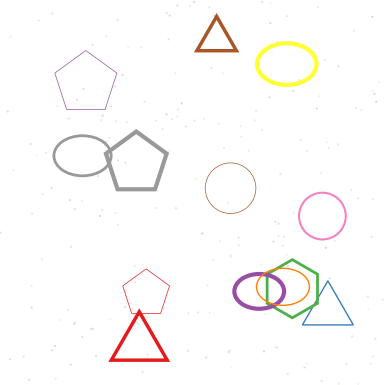[{"shape": "triangle", "thickness": 2.5, "radius": 0.42, "center": [0.362, 0.106]}, {"shape": "pentagon", "thickness": 0.5, "radius": 0.32, "center": [0.38, 0.238]}, {"shape": "triangle", "thickness": 1, "radius": 0.38, "center": [0.852, 0.194]}, {"shape": "hexagon", "thickness": 2, "radius": 0.38, "center": [0.759, 0.25]}, {"shape": "oval", "thickness": 3, "radius": 0.32, "center": [0.673, 0.243]}, {"shape": "pentagon", "thickness": 0.5, "radius": 0.42, "center": [0.223, 0.784]}, {"shape": "oval", "thickness": 1, "radius": 0.34, "center": [0.735, 0.255]}, {"shape": "oval", "thickness": 3, "radius": 0.39, "center": [0.745, 0.834]}, {"shape": "triangle", "thickness": 2.5, "radius": 0.3, "center": [0.563, 0.898]}, {"shape": "circle", "thickness": 0.5, "radius": 0.33, "center": [0.599, 0.511]}, {"shape": "circle", "thickness": 1.5, "radius": 0.3, "center": [0.837, 0.439]}, {"shape": "oval", "thickness": 2, "radius": 0.37, "center": [0.214, 0.595]}, {"shape": "pentagon", "thickness": 3, "radius": 0.41, "center": [0.354, 0.575]}]